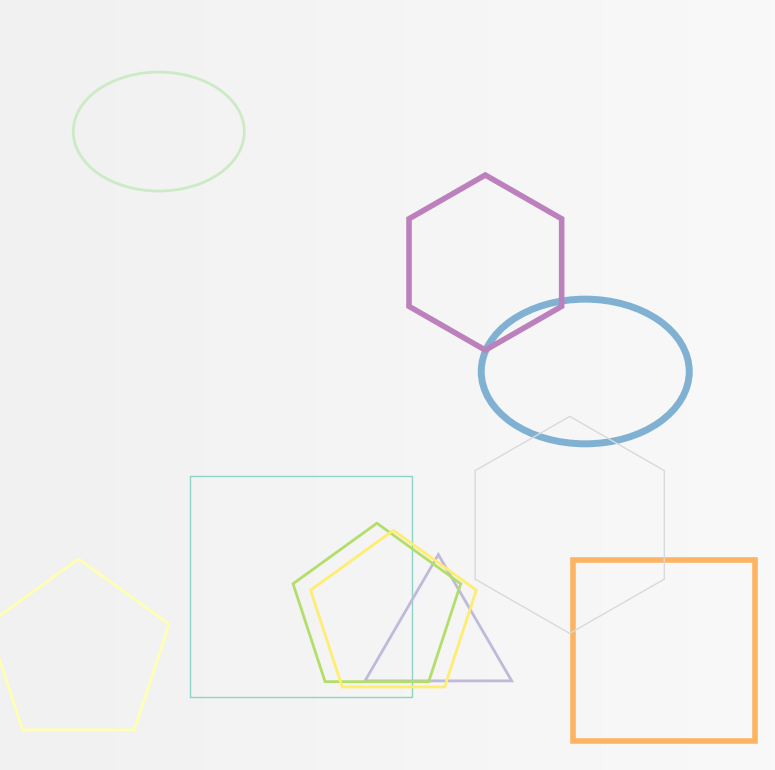[{"shape": "square", "thickness": 0.5, "radius": 0.72, "center": [0.388, 0.239]}, {"shape": "pentagon", "thickness": 1, "radius": 0.61, "center": [0.101, 0.151]}, {"shape": "triangle", "thickness": 1, "radius": 0.55, "center": [0.566, 0.17]}, {"shape": "oval", "thickness": 2.5, "radius": 0.67, "center": [0.755, 0.518]}, {"shape": "square", "thickness": 2, "radius": 0.59, "center": [0.857, 0.156]}, {"shape": "pentagon", "thickness": 1, "radius": 0.57, "center": [0.486, 0.207]}, {"shape": "hexagon", "thickness": 0.5, "radius": 0.7, "center": [0.735, 0.318]}, {"shape": "hexagon", "thickness": 2, "radius": 0.57, "center": [0.626, 0.659]}, {"shape": "oval", "thickness": 1, "radius": 0.55, "center": [0.205, 0.829]}, {"shape": "pentagon", "thickness": 1, "radius": 0.56, "center": [0.508, 0.199]}]